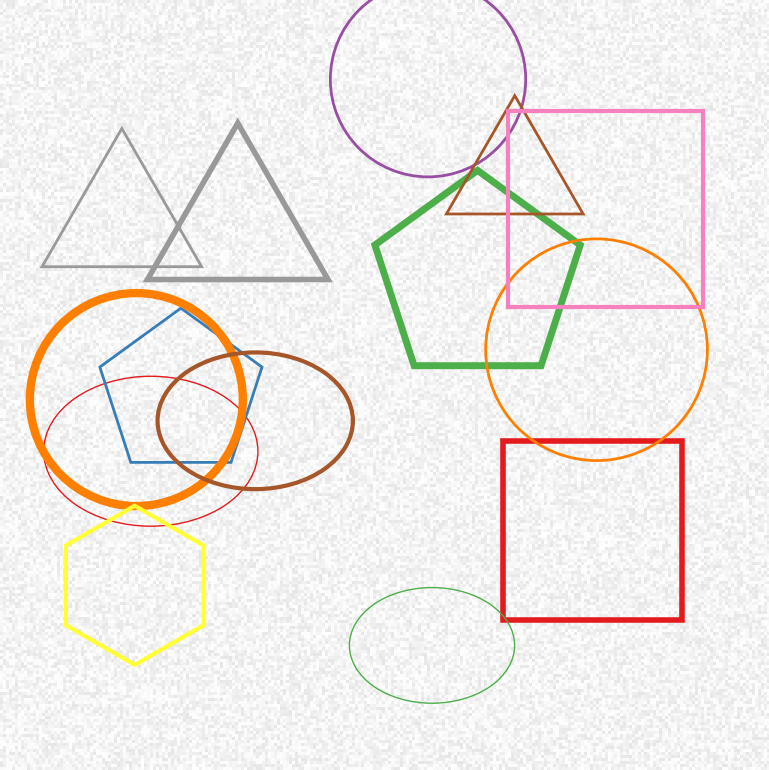[{"shape": "oval", "thickness": 0.5, "radius": 0.7, "center": [0.196, 0.414]}, {"shape": "square", "thickness": 2, "radius": 0.58, "center": [0.77, 0.311]}, {"shape": "pentagon", "thickness": 1, "radius": 0.55, "center": [0.235, 0.489]}, {"shape": "pentagon", "thickness": 2.5, "radius": 0.7, "center": [0.62, 0.638]}, {"shape": "oval", "thickness": 0.5, "radius": 0.54, "center": [0.561, 0.162]}, {"shape": "circle", "thickness": 1, "radius": 0.63, "center": [0.556, 0.897]}, {"shape": "circle", "thickness": 1, "radius": 0.72, "center": [0.775, 0.546]}, {"shape": "circle", "thickness": 3, "radius": 0.69, "center": [0.177, 0.481]}, {"shape": "hexagon", "thickness": 1.5, "radius": 0.52, "center": [0.175, 0.24]}, {"shape": "oval", "thickness": 1.5, "radius": 0.63, "center": [0.331, 0.454]}, {"shape": "triangle", "thickness": 1, "radius": 0.51, "center": [0.669, 0.773]}, {"shape": "square", "thickness": 1.5, "radius": 0.64, "center": [0.787, 0.728]}, {"shape": "triangle", "thickness": 1, "radius": 0.6, "center": [0.158, 0.713]}, {"shape": "triangle", "thickness": 2, "radius": 0.68, "center": [0.309, 0.705]}]